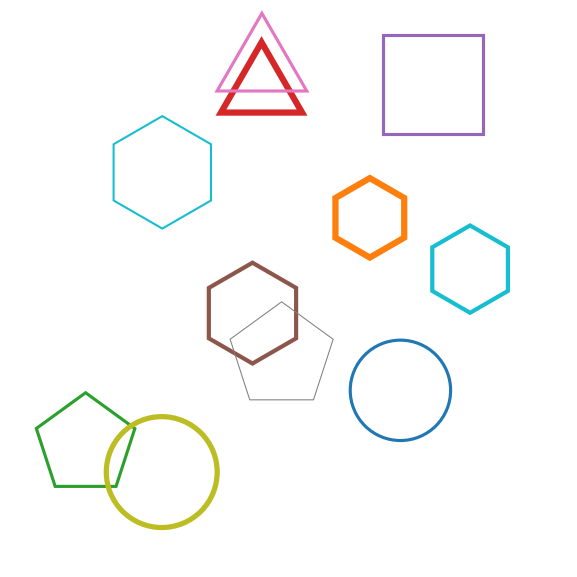[{"shape": "circle", "thickness": 1.5, "radius": 0.43, "center": [0.693, 0.323]}, {"shape": "hexagon", "thickness": 3, "radius": 0.34, "center": [0.64, 0.622]}, {"shape": "pentagon", "thickness": 1.5, "radius": 0.45, "center": [0.148, 0.229]}, {"shape": "triangle", "thickness": 3, "radius": 0.41, "center": [0.453, 0.845]}, {"shape": "square", "thickness": 1.5, "radius": 0.43, "center": [0.75, 0.853]}, {"shape": "hexagon", "thickness": 2, "radius": 0.44, "center": [0.437, 0.457]}, {"shape": "triangle", "thickness": 1.5, "radius": 0.45, "center": [0.454, 0.886]}, {"shape": "pentagon", "thickness": 0.5, "radius": 0.47, "center": [0.488, 0.383]}, {"shape": "circle", "thickness": 2.5, "radius": 0.48, "center": [0.28, 0.182]}, {"shape": "hexagon", "thickness": 1, "radius": 0.49, "center": [0.281, 0.701]}, {"shape": "hexagon", "thickness": 2, "radius": 0.38, "center": [0.814, 0.533]}]